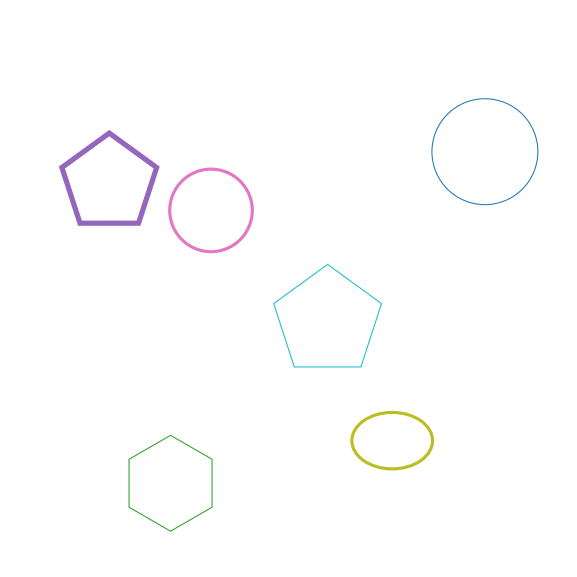[{"shape": "circle", "thickness": 0.5, "radius": 0.46, "center": [0.84, 0.736]}, {"shape": "hexagon", "thickness": 0.5, "radius": 0.42, "center": [0.295, 0.162]}, {"shape": "pentagon", "thickness": 2.5, "radius": 0.43, "center": [0.189, 0.682]}, {"shape": "circle", "thickness": 1.5, "radius": 0.36, "center": [0.365, 0.635]}, {"shape": "oval", "thickness": 1.5, "radius": 0.35, "center": [0.679, 0.236]}, {"shape": "pentagon", "thickness": 0.5, "radius": 0.49, "center": [0.567, 0.443]}]